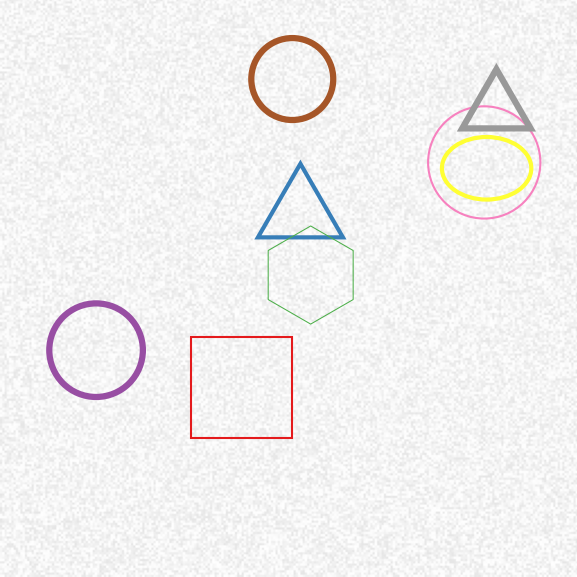[{"shape": "square", "thickness": 1, "radius": 0.44, "center": [0.418, 0.328]}, {"shape": "triangle", "thickness": 2, "radius": 0.42, "center": [0.52, 0.631]}, {"shape": "hexagon", "thickness": 0.5, "radius": 0.42, "center": [0.538, 0.523]}, {"shape": "circle", "thickness": 3, "radius": 0.41, "center": [0.166, 0.393]}, {"shape": "oval", "thickness": 2, "radius": 0.39, "center": [0.843, 0.708]}, {"shape": "circle", "thickness": 3, "radius": 0.35, "center": [0.506, 0.862]}, {"shape": "circle", "thickness": 1, "radius": 0.49, "center": [0.838, 0.718]}, {"shape": "triangle", "thickness": 3, "radius": 0.34, "center": [0.86, 0.811]}]